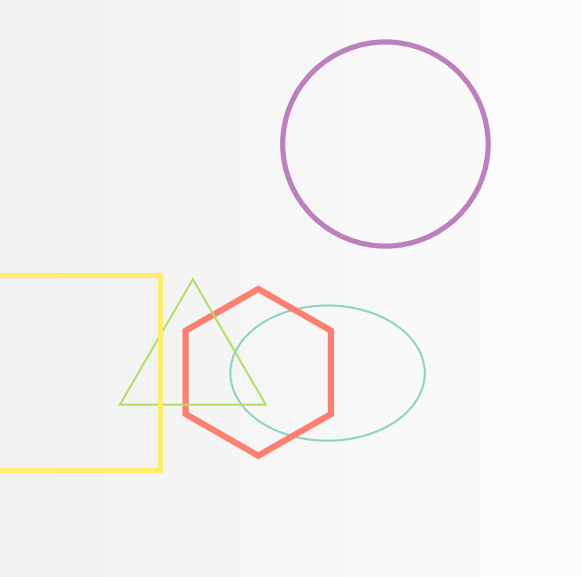[{"shape": "oval", "thickness": 1, "radius": 0.84, "center": [0.564, 0.353]}, {"shape": "hexagon", "thickness": 3, "radius": 0.72, "center": [0.444, 0.354]}, {"shape": "triangle", "thickness": 1, "radius": 0.72, "center": [0.332, 0.371]}, {"shape": "circle", "thickness": 2.5, "radius": 0.88, "center": [0.663, 0.75]}, {"shape": "square", "thickness": 2.5, "radius": 0.84, "center": [0.106, 0.354]}]